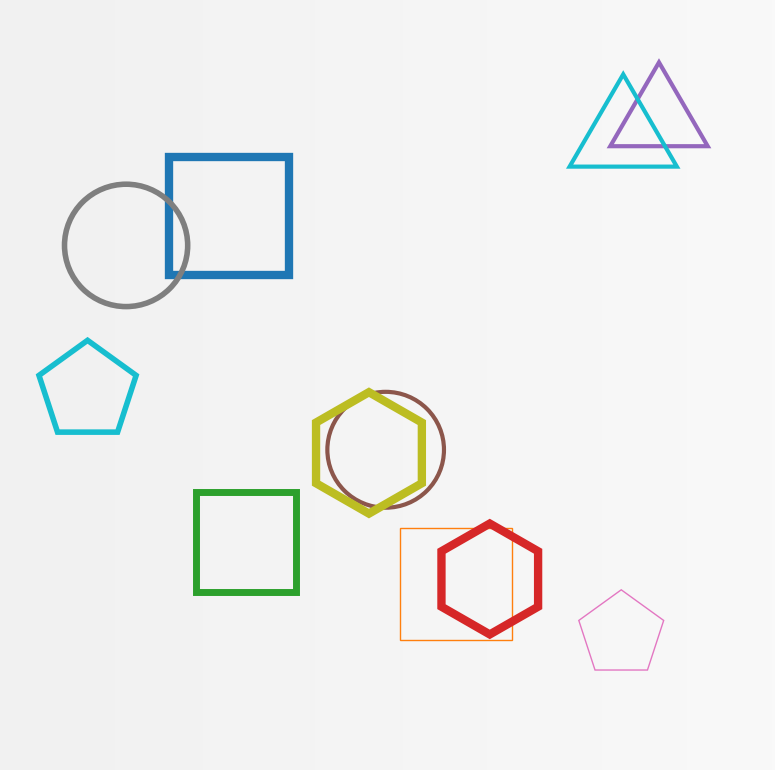[{"shape": "square", "thickness": 3, "radius": 0.38, "center": [0.295, 0.72]}, {"shape": "square", "thickness": 0.5, "radius": 0.36, "center": [0.588, 0.242]}, {"shape": "square", "thickness": 2.5, "radius": 0.32, "center": [0.317, 0.296]}, {"shape": "hexagon", "thickness": 3, "radius": 0.36, "center": [0.632, 0.248]}, {"shape": "triangle", "thickness": 1.5, "radius": 0.36, "center": [0.85, 0.846]}, {"shape": "circle", "thickness": 1.5, "radius": 0.38, "center": [0.498, 0.416]}, {"shape": "pentagon", "thickness": 0.5, "radius": 0.29, "center": [0.802, 0.176]}, {"shape": "circle", "thickness": 2, "radius": 0.4, "center": [0.163, 0.681]}, {"shape": "hexagon", "thickness": 3, "radius": 0.39, "center": [0.476, 0.412]}, {"shape": "pentagon", "thickness": 2, "radius": 0.33, "center": [0.113, 0.492]}, {"shape": "triangle", "thickness": 1.5, "radius": 0.4, "center": [0.804, 0.824]}]